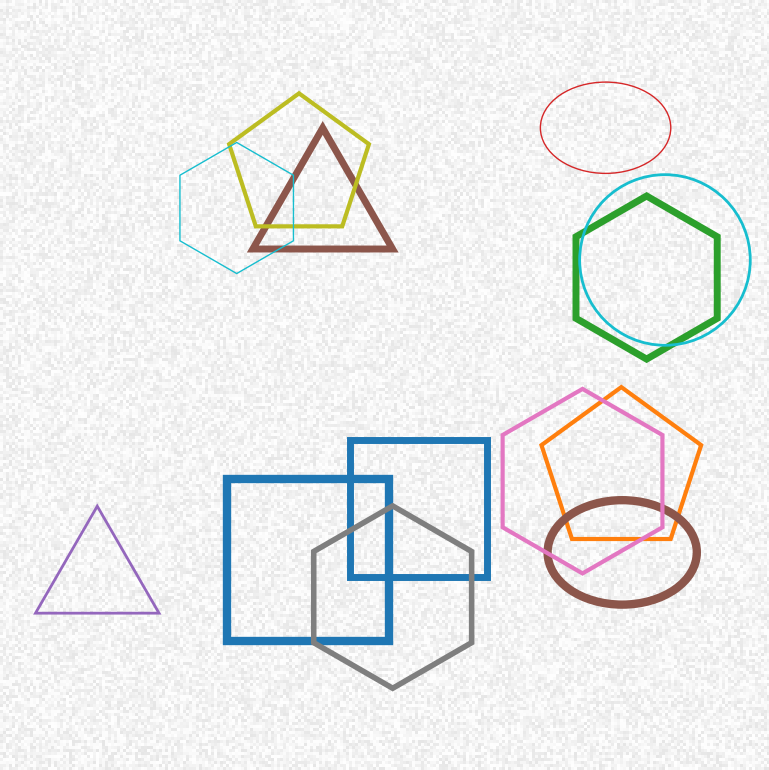[{"shape": "square", "thickness": 2.5, "radius": 0.44, "center": [0.544, 0.34]}, {"shape": "square", "thickness": 3, "radius": 0.53, "center": [0.4, 0.272]}, {"shape": "pentagon", "thickness": 1.5, "radius": 0.55, "center": [0.807, 0.388]}, {"shape": "hexagon", "thickness": 2.5, "radius": 0.53, "center": [0.84, 0.64]}, {"shape": "oval", "thickness": 0.5, "radius": 0.42, "center": [0.786, 0.834]}, {"shape": "triangle", "thickness": 1, "radius": 0.46, "center": [0.126, 0.25]}, {"shape": "oval", "thickness": 3, "radius": 0.48, "center": [0.808, 0.283]}, {"shape": "triangle", "thickness": 2.5, "radius": 0.52, "center": [0.419, 0.729]}, {"shape": "hexagon", "thickness": 1.5, "radius": 0.6, "center": [0.757, 0.375]}, {"shape": "hexagon", "thickness": 2, "radius": 0.59, "center": [0.51, 0.225]}, {"shape": "pentagon", "thickness": 1.5, "radius": 0.48, "center": [0.388, 0.783]}, {"shape": "hexagon", "thickness": 0.5, "radius": 0.43, "center": [0.307, 0.73]}, {"shape": "circle", "thickness": 1, "radius": 0.55, "center": [0.864, 0.662]}]